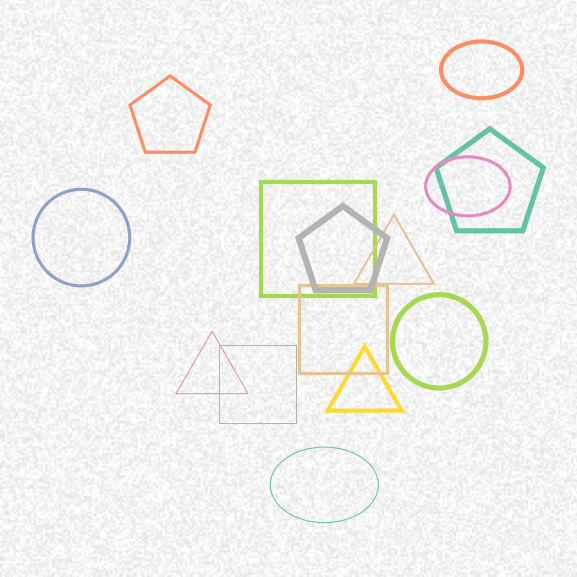[{"shape": "oval", "thickness": 0.5, "radius": 0.47, "center": [0.562, 0.159]}, {"shape": "pentagon", "thickness": 2.5, "radius": 0.49, "center": [0.848, 0.679]}, {"shape": "oval", "thickness": 2, "radius": 0.35, "center": [0.834, 0.878]}, {"shape": "pentagon", "thickness": 1.5, "radius": 0.37, "center": [0.295, 0.795]}, {"shape": "circle", "thickness": 1.5, "radius": 0.42, "center": [0.141, 0.588]}, {"shape": "triangle", "thickness": 0.5, "radius": 0.36, "center": [0.367, 0.353]}, {"shape": "oval", "thickness": 1.5, "radius": 0.37, "center": [0.81, 0.676]}, {"shape": "square", "thickness": 2, "radius": 0.49, "center": [0.55, 0.585]}, {"shape": "circle", "thickness": 2.5, "radius": 0.4, "center": [0.761, 0.408]}, {"shape": "triangle", "thickness": 2, "radius": 0.37, "center": [0.631, 0.325]}, {"shape": "triangle", "thickness": 1, "radius": 0.4, "center": [0.682, 0.548]}, {"shape": "square", "thickness": 1.5, "radius": 0.38, "center": [0.594, 0.429]}, {"shape": "pentagon", "thickness": 3, "radius": 0.4, "center": [0.594, 0.562]}, {"shape": "square", "thickness": 0.5, "radius": 0.33, "center": [0.445, 0.334]}]